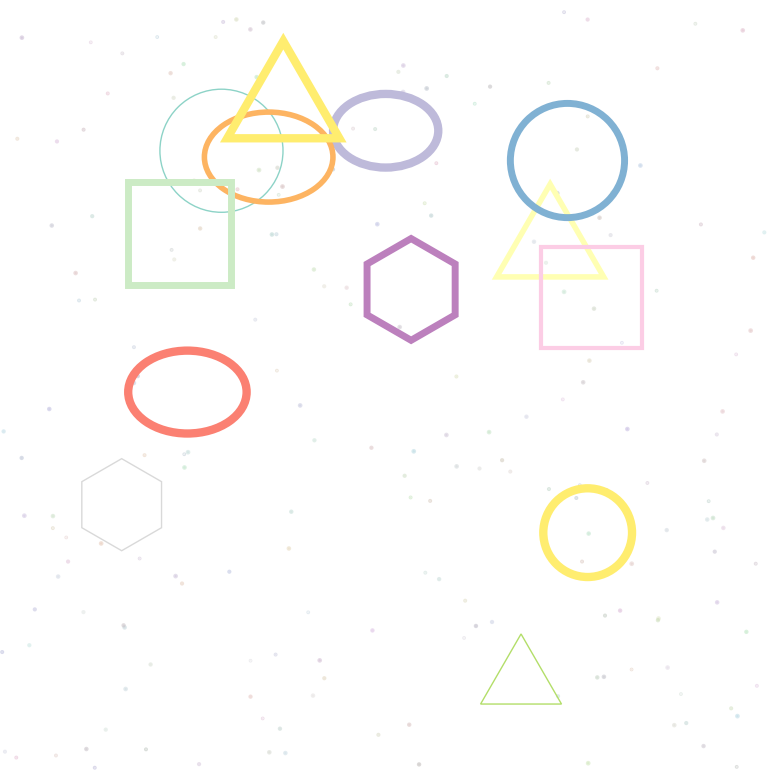[{"shape": "circle", "thickness": 0.5, "radius": 0.4, "center": [0.288, 0.804]}, {"shape": "triangle", "thickness": 2, "radius": 0.4, "center": [0.714, 0.681]}, {"shape": "oval", "thickness": 3, "radius": 0.34, "center": [0.501, 0.83]}, {"shape": "oval", "thickness": 3, "radius": 0.38, "center": [0.243, 0.491]}, {"shape": "circle", "thickness": 2.5, "radius": 0.37, "center": [0.737, 0.792]}, {"shape": "oval", "thickness": 2, "radius": 0.42, "center": [0.349, 0.796]}, {"shape": "triangle", "thickness": 0.5, "radius": 0.3, "center": [0.677, 0.116]}, {"shape": "square", "thickness": 1.5, "radius": 0.33, "center": [0.768, 0.613]}, {"shape": "hexagon", "thickness": 0.5, "radius": 0.3, "center": [0.158, 0.345]}, {"shape": "hexagon", "thickness": 2.5, "radius": 0.33, "center": [0.534, 0.624]}, {"shape": "square", "thickness": 2.5, "radius": 0.34, "center": [0.233, 0.697]}, {"shape": "triangle", "thickness": 3, "radius": 0.42, "center": [0.368, 0.862]}, {"shape": "circle", "thickness": 3, "radius": 0.29, "center": [0.763, 0.308]}]